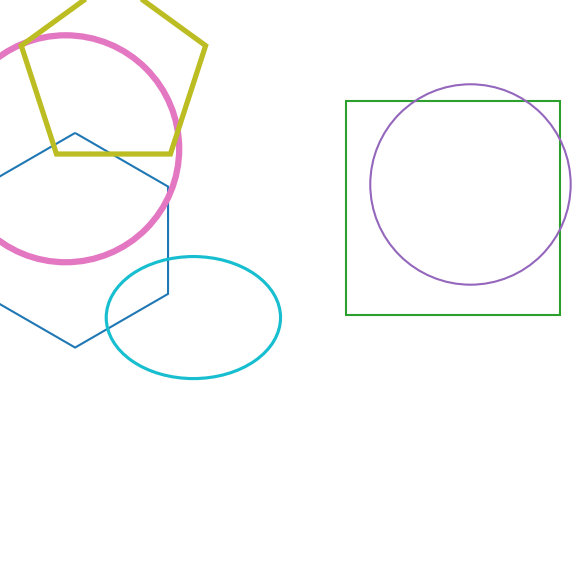[{"shape": "hexagon", "thickness": 1, "radius": 0.93, "center": [0.13, 0.583]}, {"shape": "square", "thickness": 1, "radius": 0.93, "center": [0.785, 0.639]}, {"shape": "circle", "thickness": 1, "radius": 0.87, "center": [0.815, 0.68]}, {"shape": "circle", "thickness": 3, "radius": 0.98, "center": [0.114, 0.742]}, {"shape": "pentagon", "thickness": 2.5, "radius": 0.84, "center": [0.196, 0.868]}, {"shape": "oval", "thickness": 1.5, "radius": 0.75, "center": [0.335, 0.449]}]